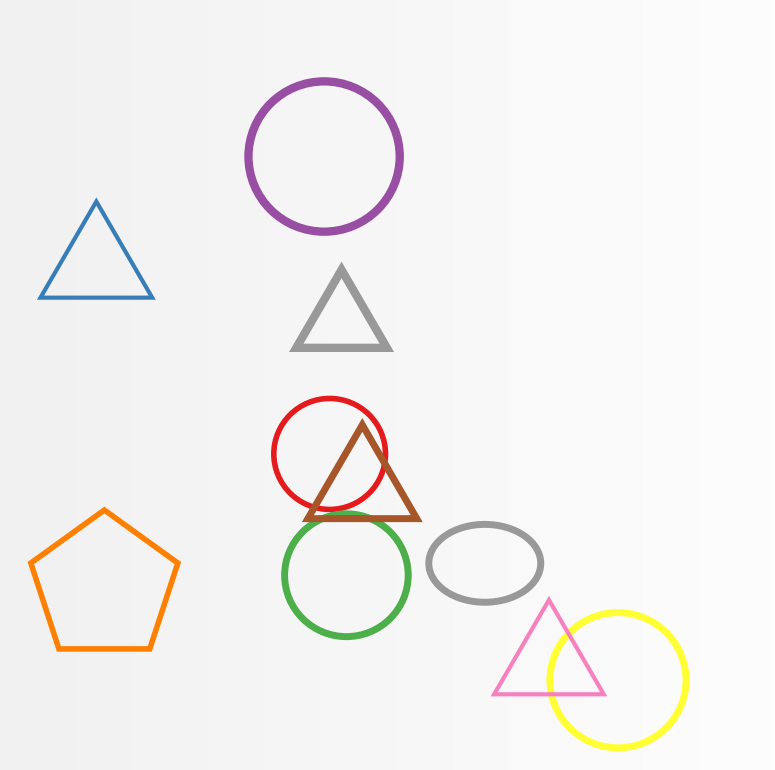[{"shape": "circle", "thickness": 2, "radius": 0.36, "center": [0.425, 0.41]}, {"shape": "triangle", "thickness": 1.5, "radius": 0.42, "center": [0.124, 0.655]}, {"shape": "circle", "thickness": 2.5, "radius": 0.4, "center": [0.447, 0.253]}, {"shape": "circle", "thickness": 3, "radius": 0.49, "center": [0.418, 0.797]}, {"shape": "pentagon", "thickness": 2, "radius": 0.5, "center": [0.135, 0.238]}, {"shape": "circle", "thickness": 2.5, "radius": 0.44, "center": [0.797, 0.117]}, {"shape": "triangle", "thickness": 2.5, "radius": 0.41, "center": [0.468, 0.367]}, {"shape": "triangle", "thickness": 1.5, "radius": 0.41, "center": [0.708, 0.139]}, {"shape": "triangle", "thickness": 3, "radius": 0.34, "center": [0.441, 0.582]}, {"shape": "oval", "thickness": 2.5, "radius": 0.36, "center": [0.626, 0.268]}]